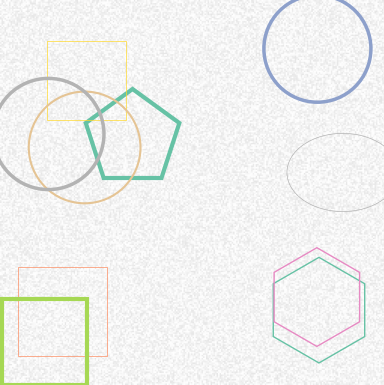[{"shape": "hexagon", "thickness": 1, "radius": 0.69, "center": [0.829, 0.194]}, {"shape": "pentagon", "thickness": 3, "radius": 0.64, "center": [0.344, 0.641]}, {"shape": "square", "thickness": 0.5, "radius": 0.58, "center": [0.162, 0.191]}, {"shape": "circle", "thickness": 2.5, "radius": 0.69, "center": [0.824, 0.873]}, {"shape": "hexagon", "thickness": 1, "radius": 0.64, "center": [0.823, 0.228]}, {"shape": "square", "thickness": 3, "radius": 0.56, "center": [0.116, 0.111]}, {"shape": "square", "thickness": 0.5, "radius": 0.52, "center": [0.225, 0.791]}, {"shape": "circle", "thickness": 1.5, "radius": 0.73, "center": [0.22, 0.617]}, {"shape": "oval", "thickness": 0.5, "radius": 0.73, "center": [0.89, 0.552]}, {"shape": "circle", "thickness": 2.5, "radius": 0.72, "center": [0.126, 0.652]}]